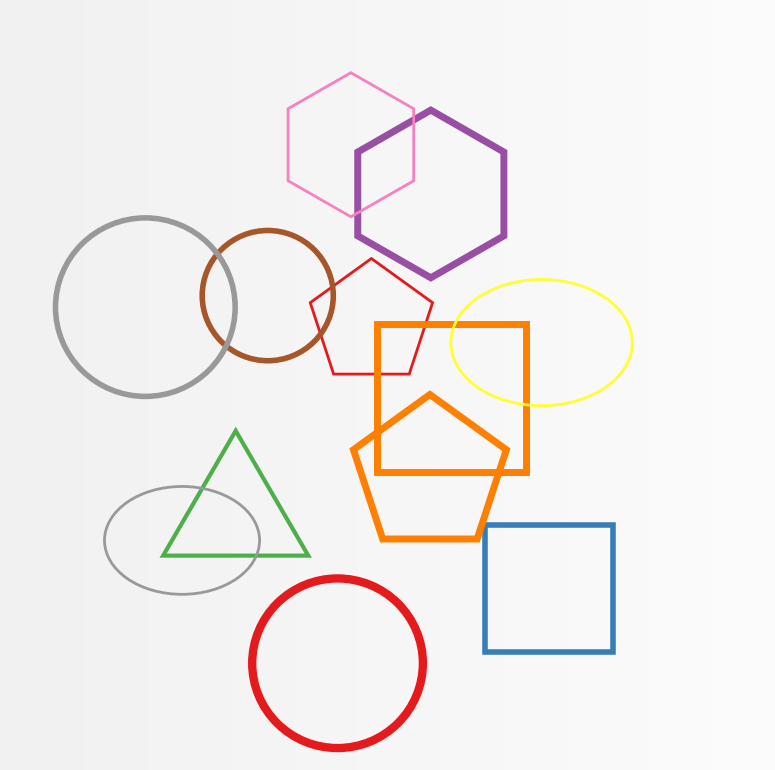[{"shape": "circle", "thickness": 3, "radius": 0.55, "center": [0.436, 0.139]}, {"shape": "pentagon", "thickness": 1, "radius": 0.41, "center": [0.479, 0.581]}, {"shape": "square", "thickness": 2, "radius": 0.41, "center": [0.708, 0.236]}, {"shape": "triangle", "thickness": 1.5, "radius": 0.54, "center": [0.304, 0.332]}, {"shape": "hexagon", "thickness": 2.5, "radius": 0.54, "center": [0.556, 0.748]}, {"shape": "square", "thickness": 2.5, "radius": 0.48, "center": [0.582, 0.483]}, {"shape": "pentagon", "thickness": 2.5, "radius": 0.52, "center": [0.555, 0.384]}, {"shape": "oval", "thickness": 1, "radius": 0.59, "center": [0.699, 0.555]}, {"shape": "circle", "thickness": 2, "radius": 0.42, "center": [0.345, 0.616]}, {"shape": "hexagon", "thickness": 1, "radius": 0.47, "center": [0.453, 0.812]}, {"shape": "oval", "thickness": 1, "radius": 0.5, "center": [0.235, 0.298]}, {"shape": "circle", "thickness": 2, "radius": 0.58, "center": [0.188, 0.601]}]